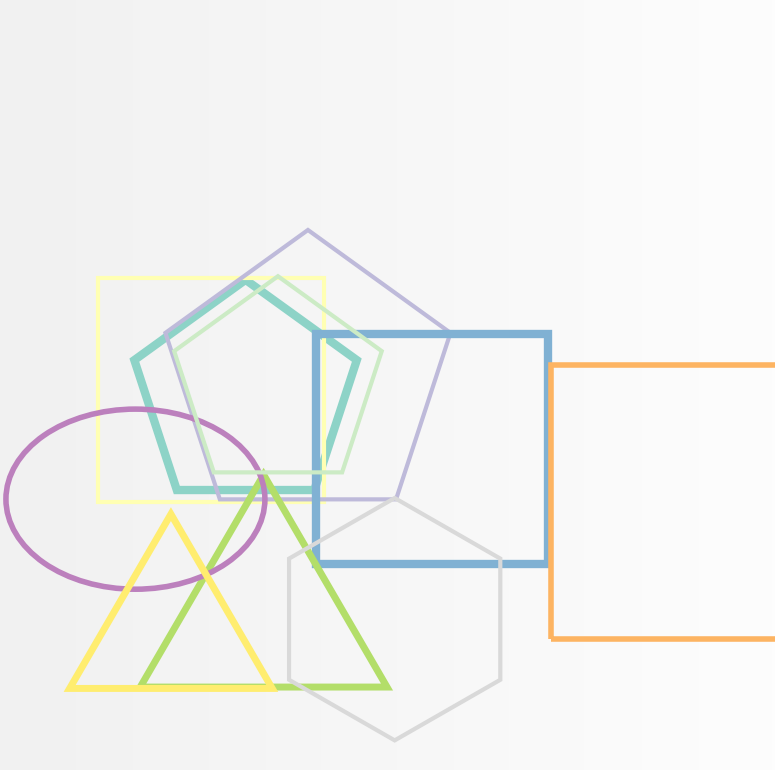[{"shape": "pentagon", "thickness": 3, "radius": 0.75, "center": [0.317, 0.486]}, {"shape": "square", "thickness": 1.5, "radius": 0.73, "center": [0.272, 0.493]}, {"shape": "pentagon", "thickness": 1.5, "radius": 0.97, "center": [0.397, 0.508]}, {"shape": "square", "thickness": 3, "radius": 0.75, "center": [0.557, 0.417]}, {"shape": "square", "thickness": 2, "radius": 0.89, "center": [0.888, 0.348]}, {"shape": "triangle", "thickness": 2.5, "radius": 0.92, "center": [0.34, 0.2]}, {"shape": "hexagon", "thickness": 1.5, "radius": 0.79, "center": [0.509, 0.196]}, {"shape": "oval", "thickness": 2, "radius": 0.84, "center": [0.175, 0.352]}, {"shape": "pentagon", "thickness": 1.5, "radius": 0.7, "center": [0.359, 0.5]}, {"shape": "triangle", "thickness": 2.5, "radius": 0.75, "center": [0.221, 0.181]}]